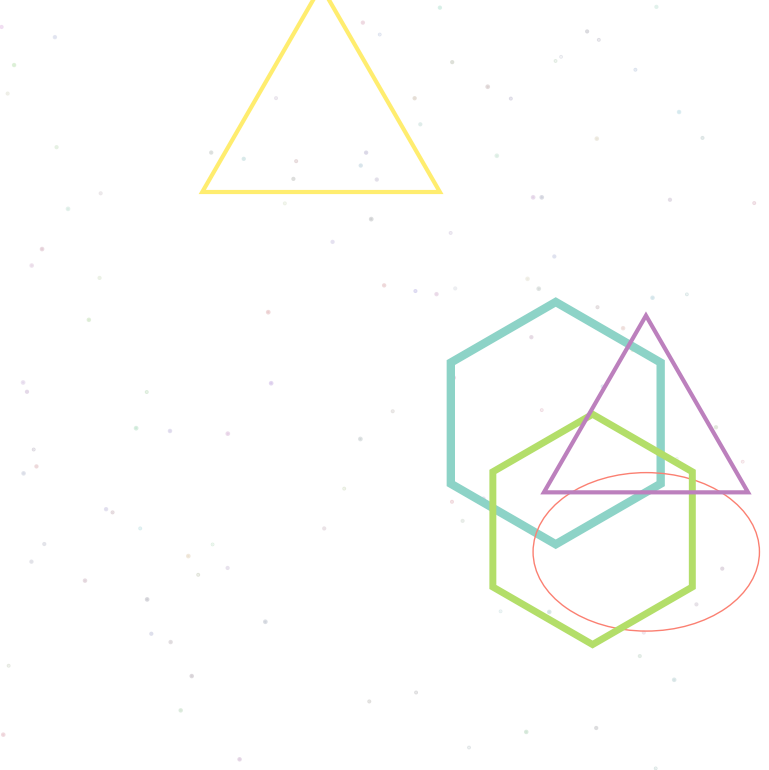[{"shape": "hexagon", "thickness": 3, "radius": 0.79, "center": [0.722, 0.45]}, {"shape": "oval", "thickness": 0.5, "radius": 0.73, "center": [0.839, 0.283]}, {"shape": "hexagon", "thickness": 2.5, "radius": 0.75, "center": [0.77, 0.312]}, {"shape": "triangle", "thickness": 1.5, "radius": 0.77, "center": [0.839, 0.437]}, {"shape": "triangle", "thickness": 1.5, "radius": 0.89, "center": [0.417, 0.84]}]